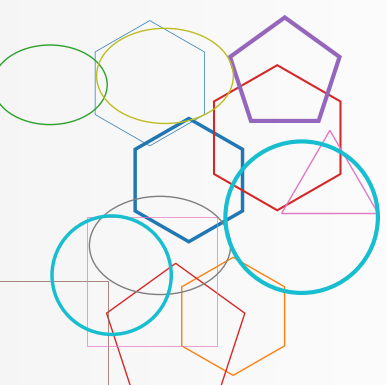[{"shape": "hexagon", "thickness": 0.5, "radius": 0.81, "center": [0.386, 0.784]}, {"shape": "hexagon", "thickness": 2.5, "radius": 0.8, "center": [0.487, 0.532]}, {"shape": "hexagon", "thickness": 1, "radius": 0.77, "center": [0.602, 0.178]}, {"shape": "oval", "thickness": 1, "radius": 0.74, "center": [0.129, 0.78]}, {"shape": "pentagon", "thickness": 1, "radius": 0.94, "center": [0.453, 0.128]}, {"shape": "hexagon", "thickness": 1.5, "radius": 0.94, "center": [0.715, 0.642]}, {"shape": "pentagon", "thickness": 3, "radius": 0.74, "center": [0.735, 0.806]}, {"shape": "square", "thickness": 0.5, "radius": 0.72, "center": [0.134, 0.125]}, {"shape": "triangle", "thickness": 1, "radius": 0.72, "center": [0.851, 0.517]}, {"shape": "square", "thickness": 0.5, "radius": 0.84, "center": [0.393, 0.269]}, {"shape": "oval", "thickness": 1, "radius": 0.91, "center": [0.413, 0.362]}, {"shape": "oval", "thickness": 1, "radius": 0.88, "center": [0.426, 0.803]}, {"shape": "circle", "thickness": 2.5, "radius": 0.77, "center": [0.288, 0.285]}, {"shape": "circle", "thickness": 3, "radius": 0.98, "center": [0.778, 0.436]}]